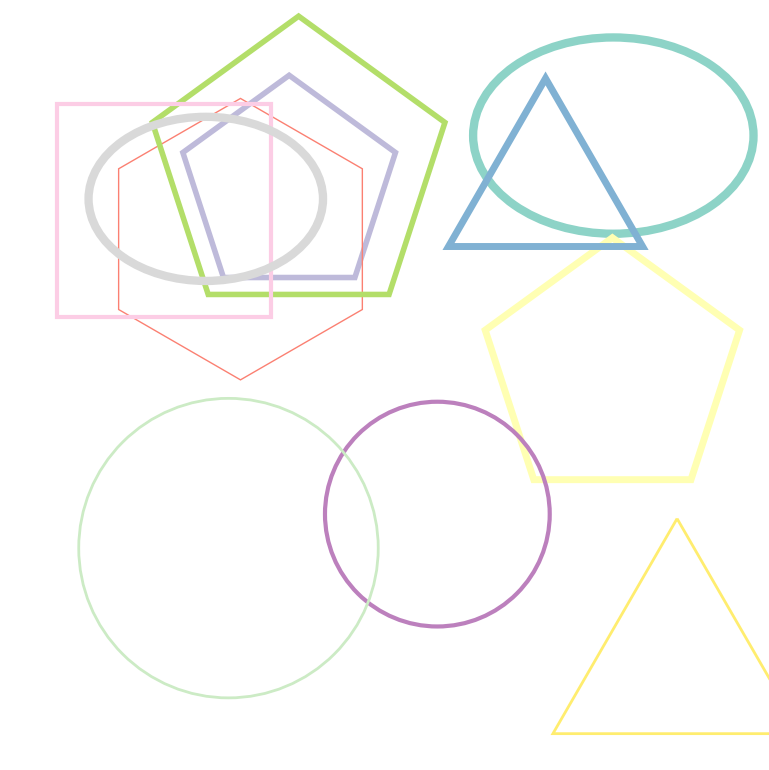[{"shape": "oval", "thickness": 3, "radius": 0.91, "center": [0.797, 0.824]}, {"shape": "pentagon", "thickness": 2.5, "radius": 0.87, "center": [0.795, 0.518]}, {"shape": "pentagon", "thickness": 2, "radius": 0.73, "center": [0.376, 0.757]}, {"shape": "hexagon", "thickness": 0.5, "radius": 0.91, "center": [0.312, 0.689]}, {"shape": "triangle", "thickness": 2.5, "radius": 0.73, "center": [0.709, 0.753]}, {"shape": "pentagon", "thickness": 2, "radius": 1.0, "center": [0.388, 0.779]}, {"shape": "square", "thickness": 1.5, "radius": 0.69, "center": [0.213, 0.727]}, {"shape": "oval", "thickness": 3, "radius": 0.76, "center": [0.267, 0.742]}, {"shape": "circle", "thickness": 1.5, "radius": 0.73, "center": [0.568, 0.332]}, {"shape": "circle", "thickness": 1, "radius": 0.97, "center": [0.297, 0.288]}, {"shape": "triangle", "thickness": 1, "radius": 0.93, "center": [0.879, 0.14]}]